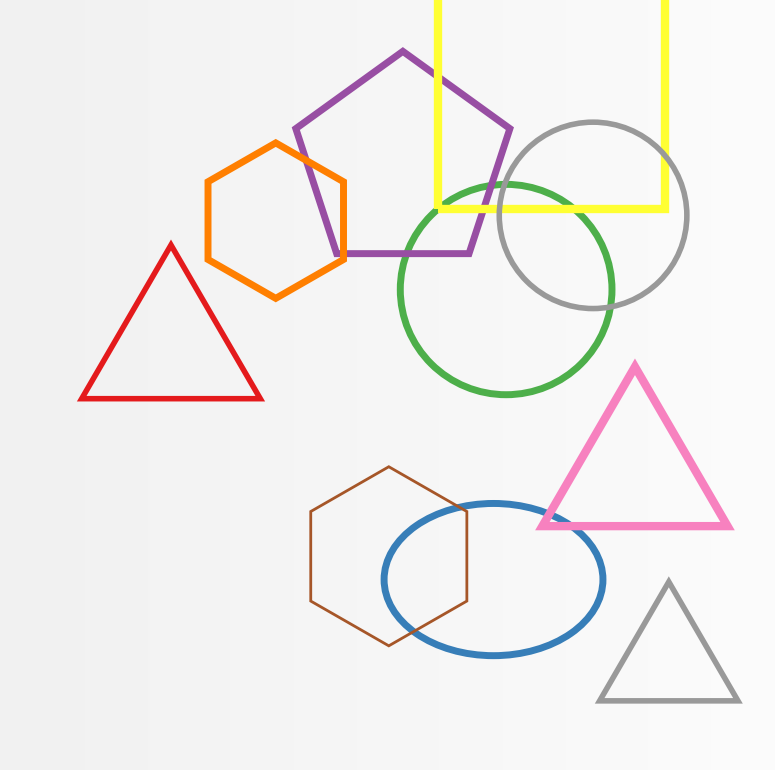[{"shape": "triangle", "thickness": 2, "radius": 0.67, "center": [0.221, 0.549]}, {"shape": "oval", "thickness": 2.5, "radius": 0.71, "center": [0.637, 0.247]}, {"shape": "circle", "thickness": 2.5, "radius": 0.68, "center": [0.653, 0.624]}, {"shape": "pentagon", "thickness": 2.5, "radius": 0.73, "center": [0.52, 0.788]}, {"shape": "hexagon", "thickness": 2.5, "radius": 0.5, "center": [0.356, 0.713]}, {"shape": "square", "thickness": 3, "radius": 0.73, "center": [0.711, 0.875]}, {"shape": "hexagon", "thickness": 1, "radius": 0.58, "center": [0.502, 0.278]}, {"shape": "triangle", "thickness": 3, "radius": 0.69, "center": [0.819, 0.386]}, {"shape": "circle", "thickness": 2, "radius": 0.61, "center": [0.765, 0.72]}, {"shape": "triangle", "thickness": 2, "radius": 0.52, "center": [0.863, 0.141]}]